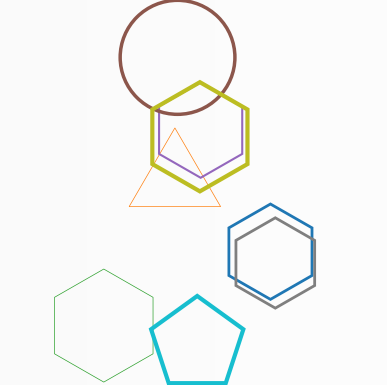[{"shape": "hexagon", "thickness": 2, "radius": 0.62, "center": [0.698, 0.346]}, {"shape": "triangle", "thickness": 0.5, "radius": 0.68, "center": [0.451, 0.531]}, {"shape": "hexagon", "thickness": 0.5, "radius": 0.73, "center": [0.268, 0.154]}, {"shape": "hexagon", "thickness": 1.5, "radius": 0.62, "center": [0.518, 0.662]}, {"shape": "circle", "thickness": 2.5, "radius": 0.74, "center": [0.458, 0.851]}, {"shape": "hexagon", "thickness": 2, "radius": 0.59, "center": [0.71, 0.317]}, {"shape": "hexagon", "thickness": 3, "radius": 0.71, "center": [0.516, 0.645]}, {"shape": "pentagon", "thickness": 3, "radius": 0.63, "center": [0.509, 0.106]}]